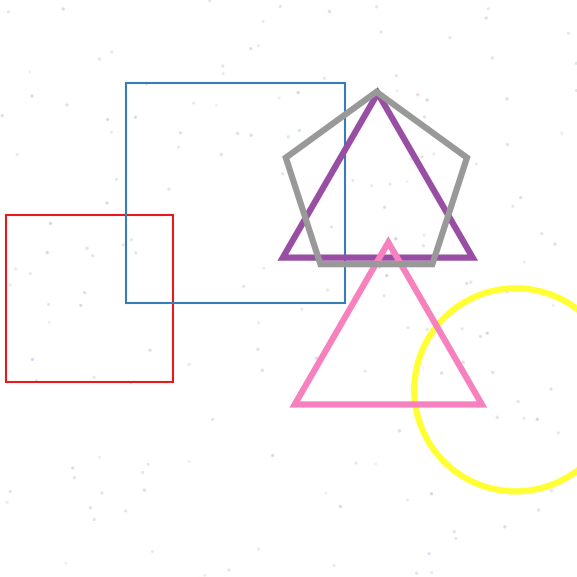[{"shape": "square", "thickness": 1, "radius": 0.72, "center": [0.156, 0.483]}, {"shape": "square", "thickness": 1, "radius": 0.95, "center": [0.408, 0.665]}, {"shape": "triangle", "thickness": 3, "radius": 0.95, "center": [0.654, 0.648]}, {"shape": "circle", "thickness": 3, "radius": 0.88, "center": [0.893, 0.324]}, {"shape": "triangle", "thickness": 3, "radius": 0.94, "center": [0.672, 0.392]}, {"shape": "pentagon", "thickness": 3, "radius": 0.82, "center": [0.652, 0.675]}]